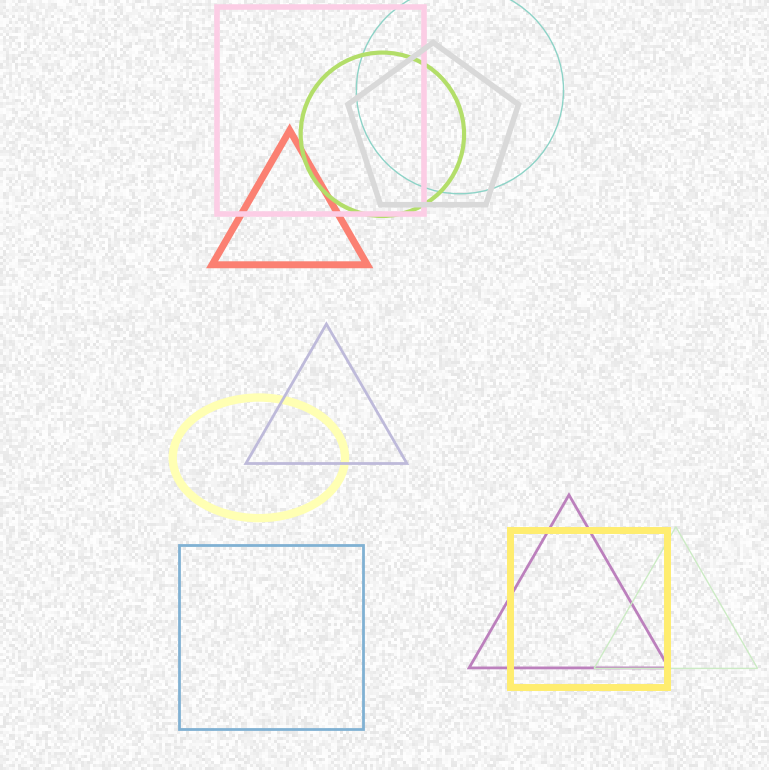[{"shape": "circle", "thickness": 0.5, "radius": 0.67, "center": [0.597, 0.883]}, {"shape": "oval", "thickness": 3, "radius": 0.56, "center": [0.336, 0.405]}, {"shape": "triangle", "thickness": 1, "radius": 0.6, "center": [0.424, 0.458]}, {"shape": "triangle", "thickness": 2.5, "radius": 0.58, "center": [0.376, 0.714]}, {"shape": "square", "thickness": 1, "radius": 0.6, "center": [0.351, 0.173]}, {"shape": "circle", "thickness": 1.5, "radius": 0.53, "center": [0.497, 0.826]}, {"shape": "square", "thickness": 2, "radius": 0.67, "center": [0.416, 0.857]}, {"shape": "pentagon", "thickness": 2, "radius": 0.58, "center": [0.563, 0.828]}, {"shape": "triangle", "thickness": 1, "radius": 0.75, "center": [0.739, 0.207]}, {"shape": "triangle", "thickness": 0.5, "radius": 0.61, "center": [0.878, 0.193]}, {"shape": "square", "thickness": 2.5, "radius": 0.51, "center": [0.764, 0.21]}]